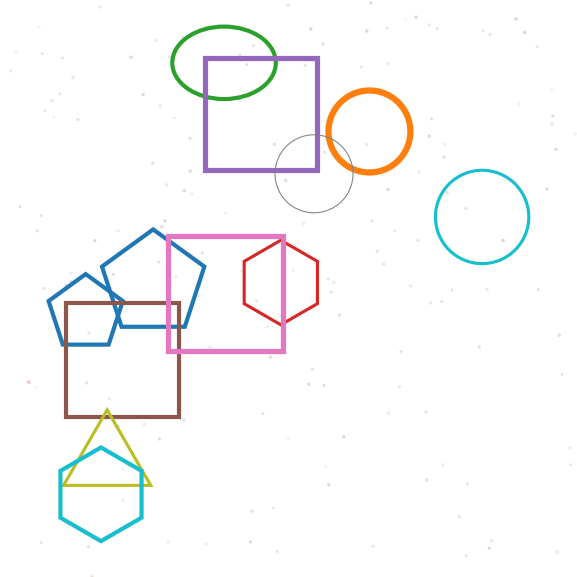[{"shape": "pentagon", "thickness": 2, "radius": 0.47, "center": [0.265, 0.509]}, {"shape": "pentagon", "thickness": 2, "radius": 0.34, "center": [0.148, 0.457]}, {"shape": "circle", "thickness": 3, "radius": 0.35, "center": [0.64, 0.771]}, {"shape": "oval", "thickness": 2, "radius": 0.45, "center": [0.388, 0.89]}, {"shape": "hexagon", "thickness": 1.5, "radius": 0.37, "center": [0.486, 0.51]}, {"shape": "square", "thickness": 2.5, "radius": 0.48, "center": [0.452, 0.802]}, {"shape": "square", "thickness": 2, "radius": 0.49, "center": [0.212, 0.376]}, {"shape": "square", "thickness": 2.5, "radius": 0.5, "center": [0.39, 0.491]}, {"shape": "circle", "thickness": 0.5, "radius": 0.34, "center": [0.544, 0.698]}, {"shape": "triangle", "thickness": 1.5, "radius": 0.44, "center": [0.186, 0.202]}, {"shape": "circle", "thickness": 1.5, "radius": 0.4, "center": [0.835, 0.623]}, {"shape": "hexagon", "thickness": 2, "radius": 0.41, "center": [0.175, 0.143]}]